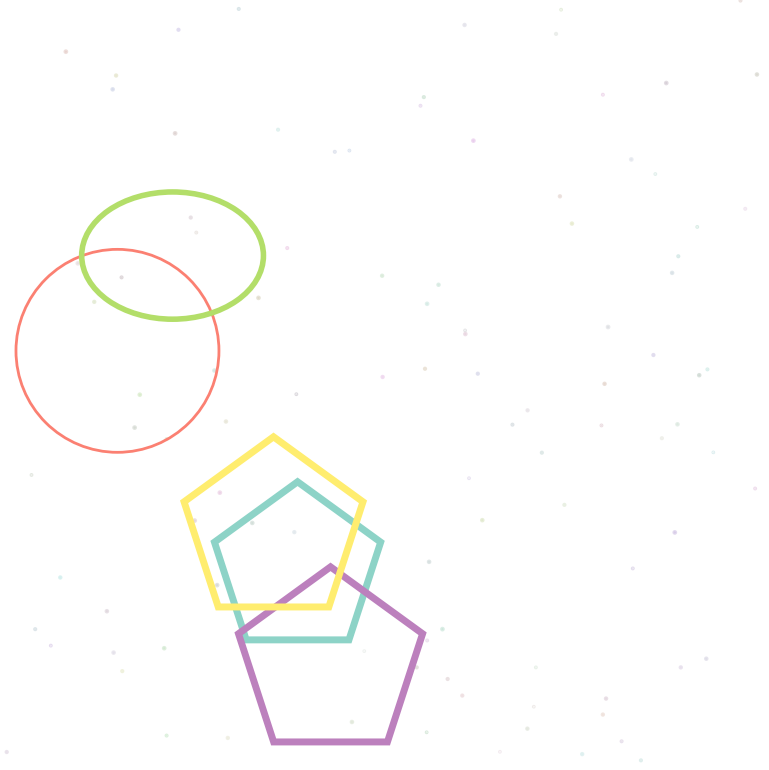[{"shape": "pentagon", "thickness": 2.5, "radius": 0.57, "center": [0.386, 0.261]}, {"shape": "circle", "thickness": 1, "radius": 0.66, "center": [0.153, 0.544]}, {"shape": "oval", "thickness": 2, "radius": 0.59, "center": [0.224, 0.668]}, {"shape": "pentagon", "thickness": 2.5, "radius": 0.63, "center": [0.429, 0.138]}, {"shape": "pentagon", "thickness": 2.5, "radius": 0.61, "center": [0.355, 0.311]}]